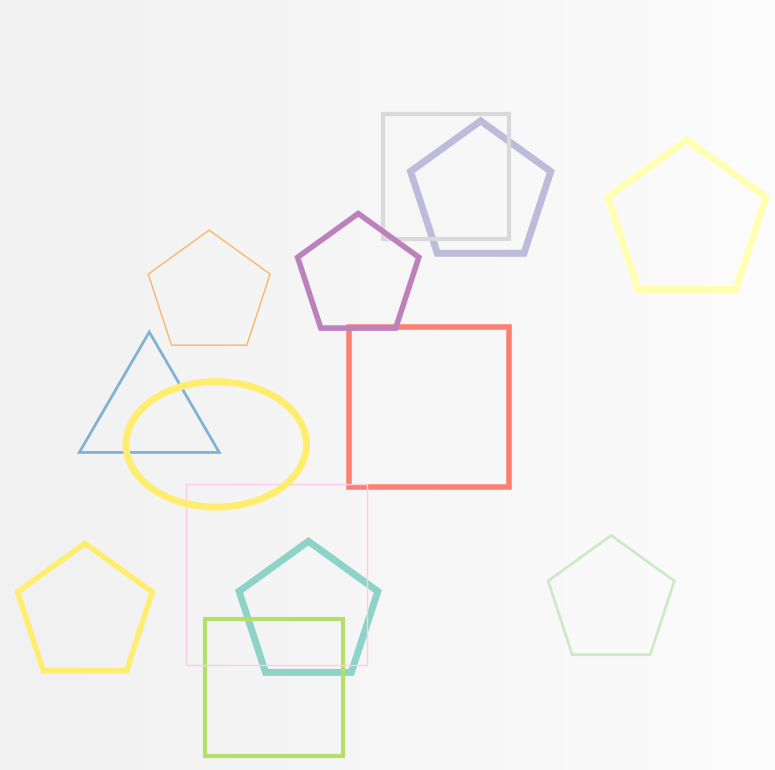[{"shape": "pentagon", "thickness": 2.5, "radius": 0.47, "center": [0.398, 0.203]}, {"shape": "pentagon", "thickness": 2.5, "radius": 0.54, "center": [0.886, 0.711]}, {"shape": "pentagon", "thickness": 2.5, "radius": 0.48, "center": [0.62, 0.748]}, {"shape": "square", "thickness": 2, "radius": 0.52, "center": [0.554, 0.471]}, {"shape": "triangle", "thickness": 1, "radius": 0.52, "center": [0.193, 0.465]}, {"shape": "pentagon", "thickness": 0.5, "radius": 0.41, "center": [0.27, 0.619]}, {"shape": "square", "thickness": 1.5, "radius": 0.45, "center": [0.354, 0.107]}, {"shape": "square", "thickness": 0.5, "radius": 0.59, "center": [0.357, 0.254]}, {"shape": "square", "thickness": 1.5, "radius": 0.41, "center": [0.575, 0.771]}, {"shape": "pentagon", "thickness": 2, "radius": 0.41, "center": [0.462, 0.64]}, {"shape": "pentagon", "thickness": 1, "radius": 0.43, "center": [0.789, 0.219]}, {"shape": "oval", "thickness": 2.5, "radius": 0.58, "center": [0.279, 0.423]}, {"shape": "pentagon", "thickness": 2, "radius": 0.46, "center": [0.11, 0.203]}]